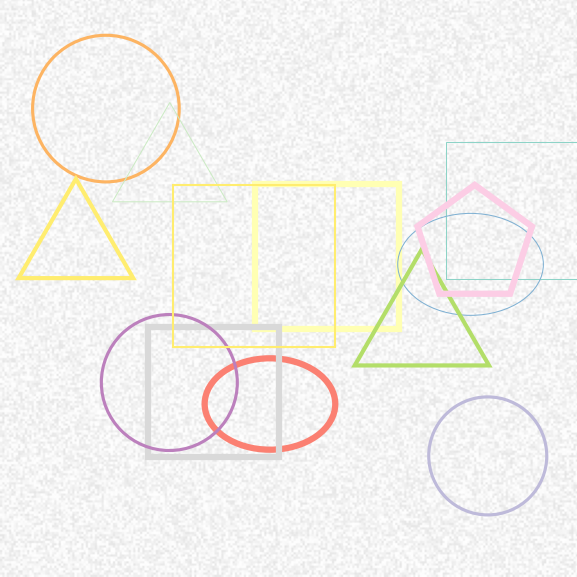[{"shape": "square", "thickness": 0.5, "radius": 0.6, "center": [0.892, 0.635]}, {"shape": "square", "thickness": 3, "radius": 0.63, "center": [0.566, 0.555]}, {"shape": "circle", "thickness": 1.5, "radius": 0.51, "center": [0.845, 0.21]}, {"shape": "oval", "thickness": 3, "radius": 0.57, "center": [0.467, 0.3]}, {"shape": "oval", "thickness": 0.5, "radius": 0.63, "center": [0.815, 0.541]}, {"shape": "circle", "thickness": 1.5, "radius": 0.63, "center": [0.183, 0.811]}, {"shape": "triangle", "thickness": 2, "radius": 0.67, "center": [0.731, 0.433]}, {"shape": "pentagon", "thickness": 3, "radius": 0.52, "center": [0.822, 0.575]}, {"shape": "square", "thickness": 3, "radius": 0.57, "center": [0.369, 0.32]}, {"shape": "circle", "thickness": 1.5, "radius": 0.59, "center": [0.293, 0.337]}, {"shape": "triangle", "thickness": 0.5, "radius": 0.57, "center": [0.294, 0.707]}, {"shape": "triangle", "thickness": 2, "radius": 0.57, "center": [0.131, 0.575]}, {"shape": "square", "thickness": 1, "radius": 0.7, "center": [0.44, 0.538]}]